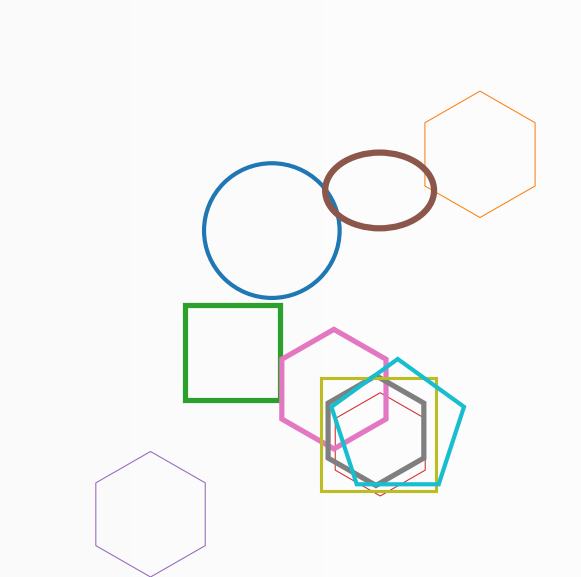[{"shape": "circle", "thickness": 2, "radius": 0.58, "center": [0.468, 0.6]}, {"shape": "hexagon", "thickness": 0.5, "radius": 0.55, "center": [0.826, 0.732]}, {"shape": "square", "thickness": 2.5, "radius": 0.41, "center": [0.401, 0.388]}, {"shape": "hexagon", "thickness": 0.5, "radius": 0.45, "center": [0.654, 0.23]}, {"shape": "hexagon", "thickness": 0.5, "radius": 0.54, "center": [0.259, 0.109]}, {"shape": "oval", "thickness": 3, "radius": 0.47, "center": [0.653, 0.669]}, {"shape": "hexagon", "thickness": 2.5, "radius": 0.52, "center": [0.574, 0.325]}, {"shape": "hexagon", "thickness": 2.5, "radius": 0.48, "center": [0.647, 0.254]}, {"shape": "square", "thickness": 1.5, "radius": 0.49, "center": [0.651, 0.247]}, {"shape": "pentagon", "thickness": 2, "radius": 0.6, "center": [0.684, 0.258]}]